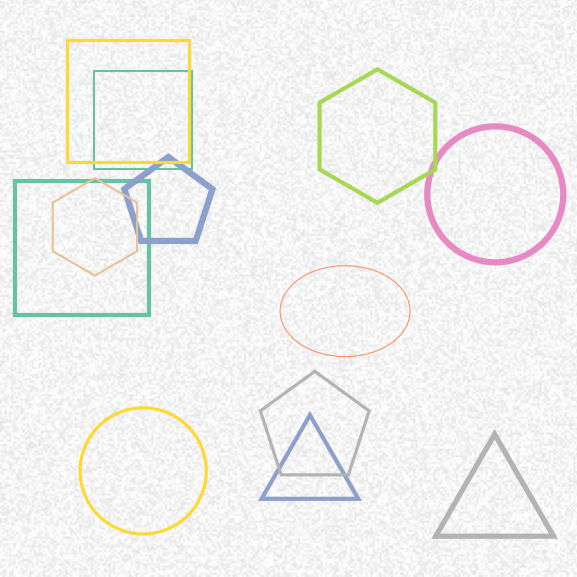[{"shape": "square", "thickness": 2, "radius": 0.58, "center": [0.142, 0.57]}, {"shape": "square", "thickness": 1, "radius": 0.42, "center": [0.248, 0.791]}, {"shape": "oval", "thickness": 0.5, "radius": 0.56, "center": [0.598, 0.46]}, {"shape": "triangle", "thickness": 2, "radius": 0.48, "center": [0.537, 0.184]}, {"shape": "pentagon", "thickness": 3, "radius": 0.4, "center": [0.292, 0.647]}, {"shape": "circle", "thickness": 3, "radius": 0.59, "center": [0.858, 0.663]}, {"shape": "hexagon", "thickness": 2, "radius": 0.58, "center": [0.654, 0.764]}, {"shape": "square", "thickness": 1.5, "radius": 0.53, "center": [0.221, 0.824]}, {"shape": "circle", "thickness": 1.5, "radius": 0.55, "center": [0.248, 0.184]}, {"shape": "hexagon", "thickness": 1, "radius": 0.42, "center": [0.164, 0.606]}, {"shape": "pentagon", "thickness": 1.5, "radius": 0.5, "center": [0.545, 0.257]}, {"shape": "triangle", "thickness": 2.5, "radius": 0.59, "center": [0.856, 0.13]}]